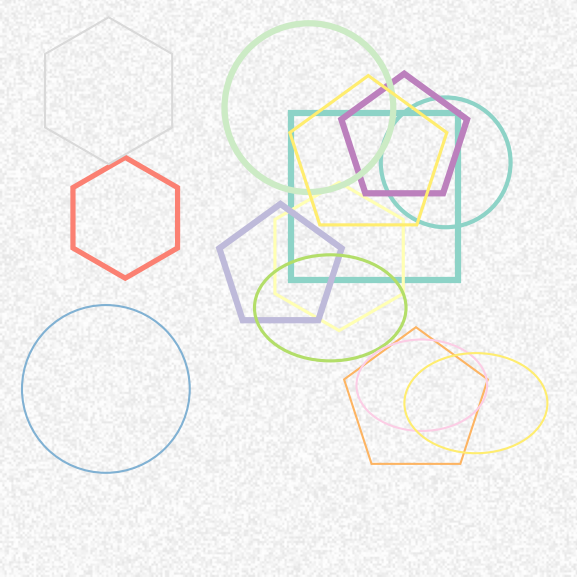[{"shape": "square", "thickness": 3, "radius": 0.72, "center": [0.649, 0.659]}, {"shape": "circle", "thickness": 2, "radius": 0.56, "center": [0.772, 0.718]}, {"shape": "hexagon", "thickness": 1.5, "radius": 0.64, "center": [0.587, 0.555]}, {"shape": "pentagon", "thickness": 3, "radius": 0.56, "center": [0.486, 0.535]}, {"shape": "hexagon", "thickness": 2.5, "radius": 0.52, "center": [0.217, 0.622]}, {"shape": "circle", "thickness": 1, "radius": 0.73, "center": [0.183, 0.326]}, {"shape": "pentagon", "thickness": 1, "radius": 0.65, "center": [0.72, 0.302]}, {"shape": "oval", "thickness": 1.5, "radius": 0.66, "center": [0.572, 0.466]}, {"shape": "oval", "thickness": 1, "radius": 0.57, "center": [0.73, 0.332]}, {"shape": "hexagon", "thickness": 1, "radius": 0.64, "center": [0.188, 0.842]}, {"shape": "pentagon", "thickness": 3, "radius": 0.57, "center": [0.7, 0.757]}, {"shape": "circle", "thickness": 3, "radius": 0.73, "center": [0.535, 0.813]}, {"shape": "pentagon", "thickness": 1.5, "radius": 0.71, "center": [0.638, 0.725]}, {"shape": "oval", "thickness": 1, "radius": 0.62, "center": [0.824, 0.301]}]